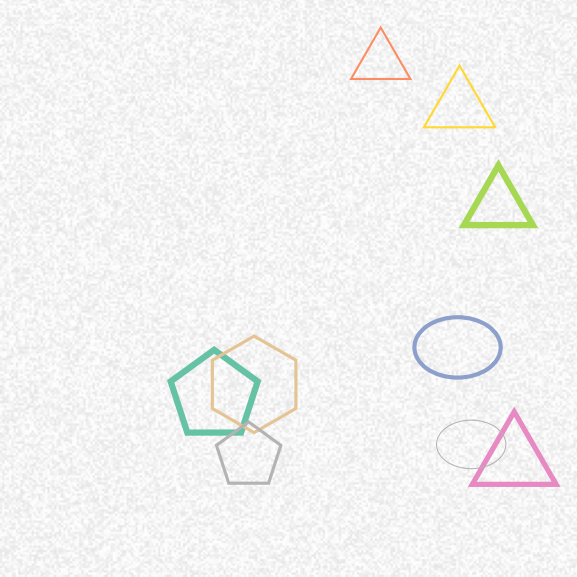[{"shape": "pentagon", "thickness": 3, "radius": 0.4, "center": [0.371, 0.314]}, {"shape": "triangle", "thickness": 1, "radius": 0.3, "center": [0.659, 0.892]}, {"shape": "oval", "thickness": 2, "radius": 0.37, "center": [0.792, 0.398]}, {"shape": "triangle", "thickness": 2.5, "radius": 0.42, "center": [0.89, 0.202]}, {"shape": "triangle", "thickness": 3, "radius": 0.34, "center": [0.863, 0.644]}, {"shape": "triangle", "thickness": 1, "radius": 0.36, "center": [0.796, 0.814]}, {"shape": "hexagon", "thickness": 1.5, "radius": 0.42, "center": [0.44, 0.334]}, {"shape": "pentagon", "thickness": 1.5, "radius": 0.29, "center": [0.431, 0.21]}, {"shape": "oval", "thickness": 0.5, "radius": 0.3, "center": [0.816, 0.23]}]